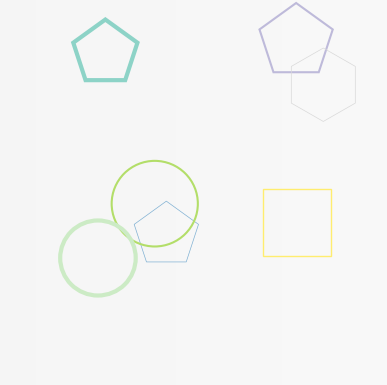[{"shape": "pentagon", "thickness": 3, "radius": 0.44, "center": [0.272, 0.862]}, {"shape": "pentagon", "thickness": 1.5, "radius": 0.5, "center": [0.764, 0.893]}, {"shape": "pentagon", "thickness": 0.5, "radius": 0.44, "center": [0.429, 0.39]}, {"shape": "circle", "thickness": 1.5, "radius": 0.56, "center": [0.399, 0.471]}, {"shape": "hexagon", "thickness": 0.5, "radius": 0.48, "center": [0.834, 0.78]}, {"shape": "circle", "thickness": 3, "radius": 0.49, "center": [0.253, 0.33]}, {"shape": "square", "thickness": 1, "radius": 0.44, "center": [0.766, 0.421]}]